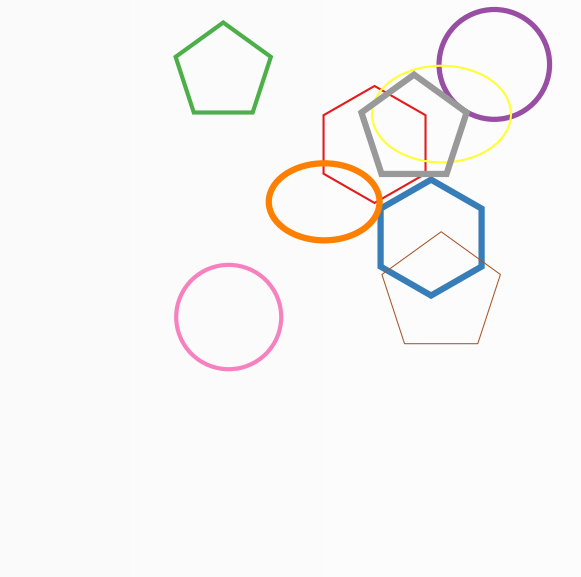[{"shape": "hexagon", "thickness": 1, "radius": 0.51, "center": [0.644, 0.749]}, {"shape": "hexagon", "thickness": 3, "radius": 0.5, "center": [0.742, 0.588]}, {"shape": "pentagon", "thickness": 2, "radius": 0.43, "center": [0.384, 0.874]}, {"shape": "circle", "thickness": 2.5, "radius": 0.48, "center": [0.85, 0.888]}, {"shape": "oval", "thickness": 3, "radius": 0.48, "center": [0.558, 0.65]}, {"shape": "oval", "thickness": 1, "radius": 0.6, "center": [0.76, 0.802]}, {"shape": "pentagon", "thickness": 0.5, "radius": 0.54, "center": [0.759, 0.491]}, {"shape": "circle", "thickness": 2, "radius": 0.45, "center": [0.393, 0.45]}, {"shape": "pentagon", "thickness": 3, "radius": 0.48, "center": [0.712, 0.775]}]